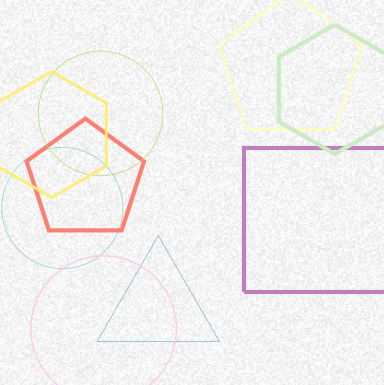[{"shape": "circle", "thickness": 0.5, "radius": 0.79, "center": [0.162, 0.46]}, {"shape": "pentagon", "thickness": 1.5, "radius": 0.98, "center": [0.755, 0.823]}, {"shape": "pentagon", "thickness": 3, "radius": 0.8, "center": [0.222, 0.531]}, {"shape": "triangle", "thickness": 0.5, "radius": 0.92, "center": [0.411, 0.205]}, {"shape": "circle", "thickness": 0.5, "radius": 0.81, "center": [0.261, 0.705]}, {"shape": "circle", "thickness": 1, "radius": 0.95, "center": [0.269, 0.146]}, {"shape": "square", "thickness": 3, "radius": 0.93, "center": [0.82, 0.428]}, {"shape": "hexagon", "thickness": 3, "radius": 0.84, "center": [0.87, 0.768]}, {"shape": "hexagon", "thickness": 2, "radius": 0.82, "center": [0.134, 0.651]}]